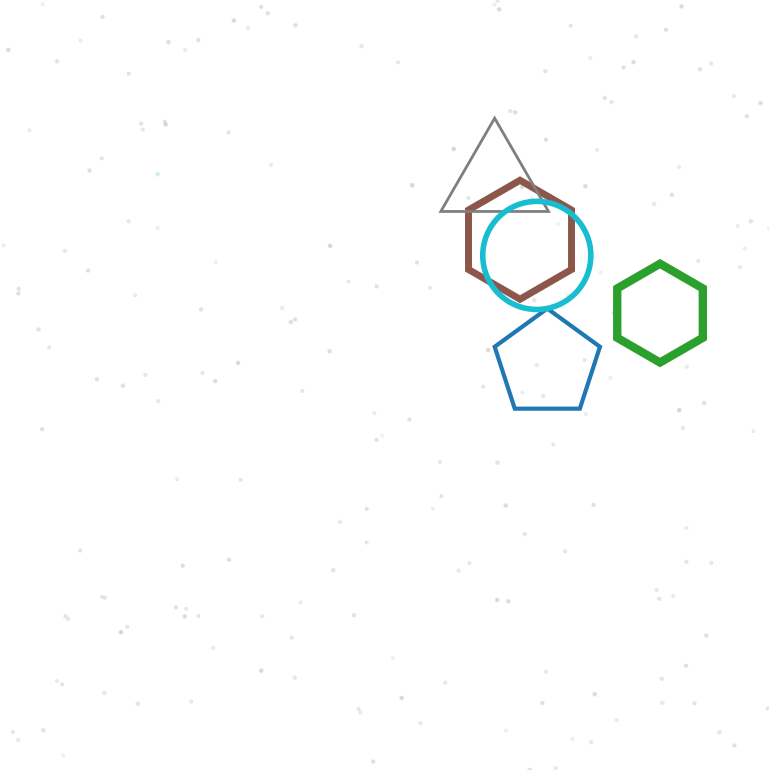[{"shape": "pentagon", "thickness": 1.5, "radius": 0.36, "center": [0.711, 0.527]}, {"shape": "hexagon", "thickness": 3, "radius": 0.32, "center": [0.857, 0.593]}, {"shape": "hexagon", "thickness": 2.5, "radius": 0.39, "center": [0.675, 0.689]}, {"shape": "triangle", "thickness": 1, "radius": 0.4, "center": [0.642, 0.766]}, {"shape": "circle", "thickness": 2, "radius": 0.35, "center": [0.697, 0.668]}]